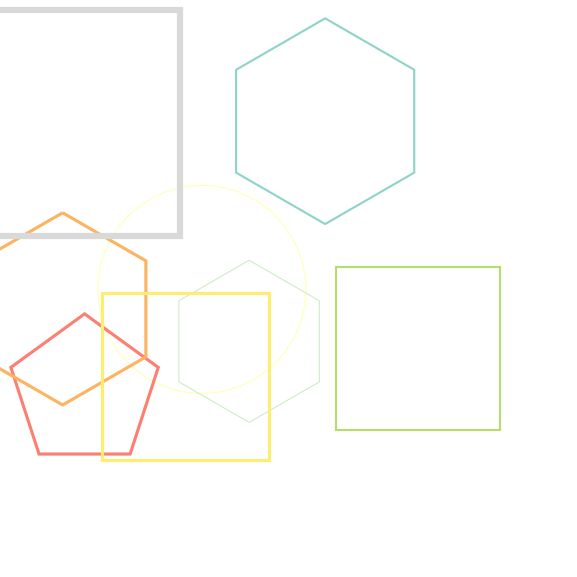[{"shape": "hexagon", "thickness": 1, "radius": 0.89, "center": [0.563, 0.789]}, {"shape": "circle", "thickness": 0.5, "radius": 0.9, "center": [0.35, 0.498]}, {"shape": "pentagon", "thickness": 1.5, "radius": 0.67, "center": [0.146, 0.321]}, {"shape": "hexagon", "thickness": 1.5, "radius": 0.83, "center": [0.108, 0.464]}, {"shape": "square", "thickness": 1, "radius": 0.71, "center": [0.724, 0.396]}, {"shape": "square", "thickness": 3, "radius": 0.97, "center": [0.117, 0.786]}, {"shape": "hexagon", "thickness": 0.5, "radius": 0.7, "center": [0.431, 0.408]}, {"shape": "square", "thickness": 1.5, "radius": 0.72, "center": [0.321, 0.347]}]